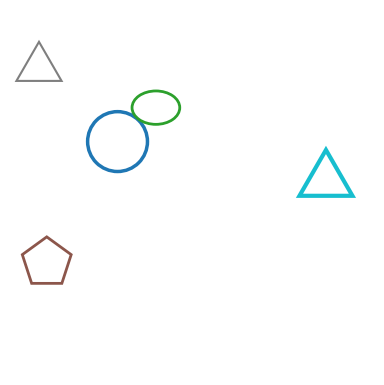[{"shape": "circle", "thickness": 2.5, "radius": 0.39, "center": [0.305, 0.632]}, {"shape": "oval", "thickness": 2, "radius": 0.31, "center": [0.405, 0.72]}, {"shape": "pentagon", "thickness": 2, "radius": 0.33, "center": [0.121, 0.318]}, {"shape": "triangle", "thickness": 1.5, "radius": 0.34, "center": [0.101, 0.824]}, {"shape": "triangle", "thickness": 3, "radius": 0.4, "center": [0.847, 0.531]}]